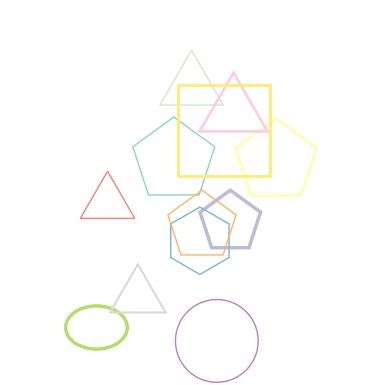[{"shape": "pentagon", "thickness": 1, "radius": 0.56, "center": [0.451, 0.584]}, {"shape": "pentagon", "thickness": 2, "radius": 0.55, "center": [0.717, 0.582]}, {"shape": "pentagon", "thickness": 2.5, "radius": 0.41, "center": [0.598, 0.423]}, {"shape": "triangle", "thickness": 1, "radius": 0.41, "center": [0.279, 0.474]}, {"shape": "hexagon", "thickness": 1, "radius": 0.44, "center": [0.519, 0.375]}, {"shape": "pentagon", "thickness": 1, "radius": 0.47, "center": [0.525, 0.413]}, {"shape": "oval", "thickness": 2.5, "radius": 0.4, "center": [0.251, 0.149]}, {"shape": "triangle", "thickness": 2, "radius": 0.51, "center": [0.607, 0.71]}, {"shape": "triangle", "thickness": 1.5, "radius": 0.42, "center": [0.358, 0.23]}, {"shape": "circle", "thickness": 1, "radius": 0.54, "center": [0.563, 0.115]}, {"shape": "triangle", "thickness": 1, "radius": 0.48, "center": [0.498, 0.775]}, {"shape": "square", "thickness": 2, "radius": 0.6, "center": [0.581, 0.661]}]